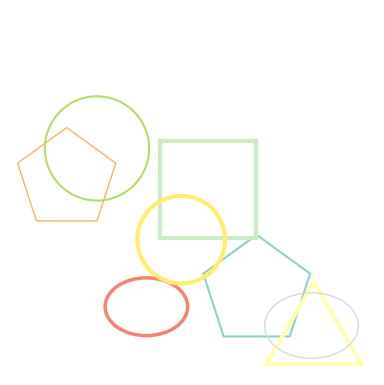[{"shape": "pentagon", "thickness": 1.5, "radius": 0.73, "center": [0.667, 0.244]}, {"shape": "triangle", "thickness": 3, "radius": 0.71, "center": [0.815, 0.125]}, {"shape": "oval", "thickness": 2.5, "radius": 0.54, "center": [0.38, 0.203]}, {"shape": "pentagon", "thickness": 1, "radius": 0.67, "center": [0.173, 0.535]}, {"shape": "circle", "thickness": 1.5, "radius": 0.68, "center": [0.252, 0.614]}, {"shape": "oval", "thickness": 1, "radius": 0.61, "center": [0.809, 0.154]}, {"shape": "square", "thickness": 3, "radius": 0.63, "center": [0.54, 0.508]}, {"shape": "circle", "thickness": 3, "radius": 0.57, "center": [0.471, 0.377]}]